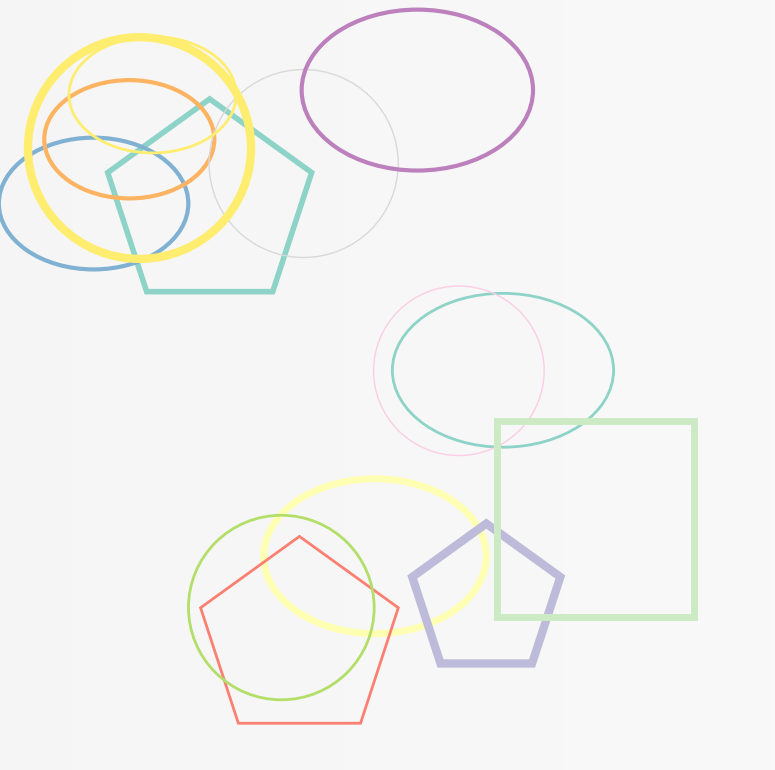[{"shape": "pentagon", "thickness": 2, "radius": 0.69, "center": [0.271, 0.733]}, {"shape": "oval", "thickness": 1, "radius": 0.71, "center": [0.649, 0.519]}, {"shape": "oval", "thickness": 2.5, "radius": 0.72, "center": [0.484, 0.278]}, {"shape": "pentagon", "thickness": 3, "radius": 0.5, "center": [0.627, 0.22]}, {"shape": "pentagon", "thickness": 1, "radius": 0.67, "center": [0.386, 0.169]}, {"shape": "oval", "thickness": 1.5, "radius": 0.61, "center": [0.121, 0.736]}, {"shape": "oval", "thickness": 1.5, "radius": 0.55, "center": [0.167, 0.819]}, {"shape": "circle", "thickness": 1, "radius": 0.6, "center": [0.363, 0.211]}, {"shape": "circle", "thickness": 0.5, "radius": 0.55, "center": [0.592, 0.518]}, {"shape": "circle", "thickness": 0.5, "radius": 0.61, "center": [0.392, 0.788]}, {"shape": "oval", "thickness": 1.5, "radius": 0.75, "center": [0.539, 0.883]}, {"shape": "square", "thickness": 2.5, "radius": 0.64, "center": [0.768, 0.326]}, {"shape": "oval", "thickness": 1, "radius": 0.54, "center": [0.197, 0.877]}, {"shape": "circle", "thickness": 3, "radius": 0.72, "center": [0.18, 0.808]}]